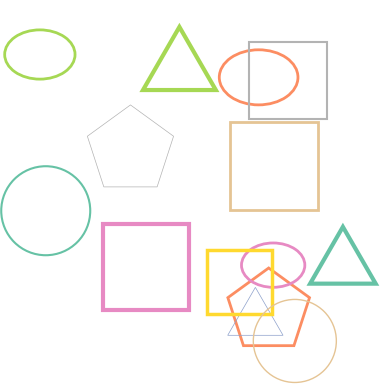[{"shape": "circle", "thickness": 1.5, "radius": 0.58, "center": [0.119, 0.453]}, {"shape": "triangle", "thickness": 3, "radius": 0.49, "center": [0.891, 0.312]}, {"shape": "pentagon", "thickness": 2, "radius": 0.56, "center": [0.698, 0.192]}, {"shape": "oval", "thickness": 2, "radius": 0.51, "center": [0.672, 0.799]}, {"shape": "triangle", "thickness": 0.5, "radius": 0.41, "center": [0.663, 0.171]}, {"shape": "square", "thickness": 3, "radius": 0.56, "center": [0.379, 0.305]}, {"shape": "oval", "thickness": 2, "radius": 0.41, "center": [0.71, 0.311]}, {"shape": "oval", "thickness": 2, "radius": 0.46, "center": [0.104, 0.858]}, {"shape": "triangle", "thickness": 3, "radius": 0.55, "center": [0.466, 0.821]}, {"shape": "square", "thickness": 2.5, "radius": 0.42, "center": [0.623, 0.268]}, {"shape": "square", "thickness": 2, "radius": 0.57, "center": [0.712, 0.568]}, {"shape": "circle", "thickness": 1, "radius": 0.54, "center": [0.766, 0.114]}, {"shape": "square", "thickness": 1.5, "radius": 0.5, "center": [0.748, 0.79]}, {"shape": "pentagon", "thickness": 0.5, "radius": 0.59, "center": [0.339, 0.61]}]